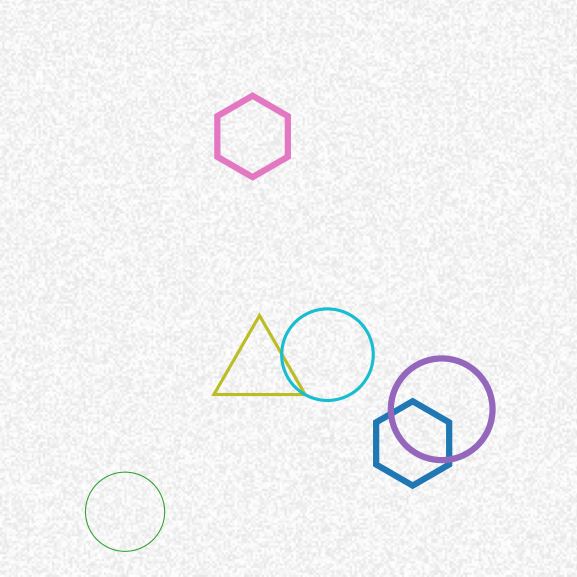[{"shape": "hexagon", "thickness": 3, "radius": 0.37, "center": [0.715, 0.231]}, {"shape": "circle", "thickness": 0.5, "radius": 0.34, "center": [0.217, 0.113]}, {"shape": "circle", "thickness": 3, "radius": 0.44, "center": [0.765, 0.29]}, {"shape": "hexagon", "thickness": 3, "radius": 0.35, "center": [0.437, 0.763]}, {"shape": "triangle", "thickness": 1.5, "radius": 0.46, "center": [0.449, 0.362]}, {"shape": "circle", "thickness": 1.5, "radius": 0.4, "center": [0.567, 0.385]}]